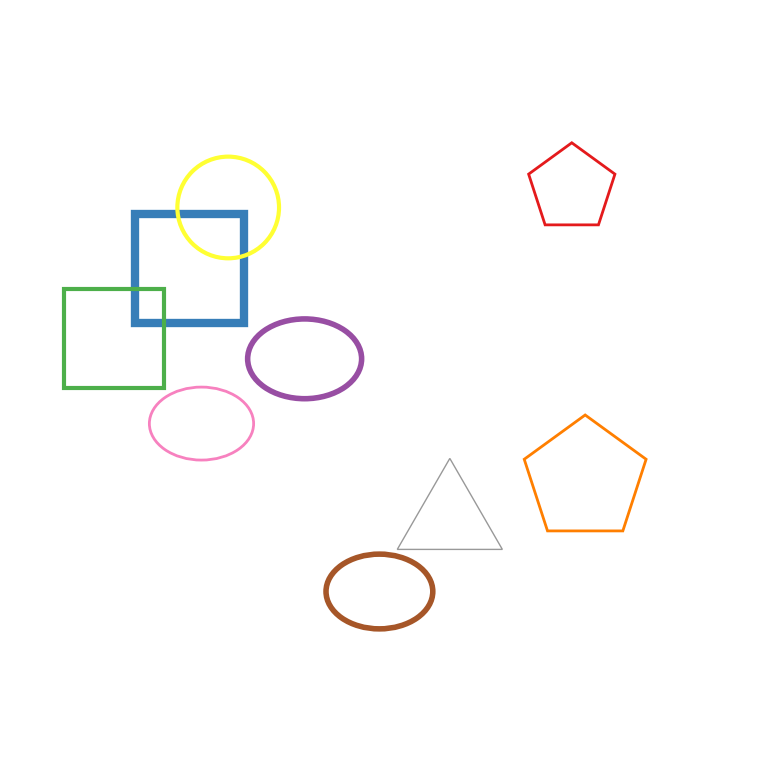[{"shape": "pentagon", "thickness": 1, "radius": 0.29, "center": [0.743, 0.756]}, {"shape": "square", "thickness": 3, "radius": 0.35, "center": [0.247, 0.651]}, {"shape": "square", "thickness": 1.5, "radius": 0.32, "center": [0.148, 0.561]}, {"shape": "oval", "thickness": 2, "radius": 0.37, "center": [0.396, 0.534]}, {"shape": "pentagon", "thickness": 1, "radius": 0.42, "center": [0.76, 0.378]}, {"shape": "circle", "thickness": 1.5, "radius": 0.33, "center": [0.296, 0.731]}, {"shape": "oval", "thickness": 2, "radius": 0.35, "center": [0.493, 0.232]}, {"shape": "oval", "thickness": 1, "radius": 0.34, "center": [0.262, 0.45]}, {"shape": "triangle", "thickness": 0.5, "radius": 0.39, "center": [0.584, 0.326]}]